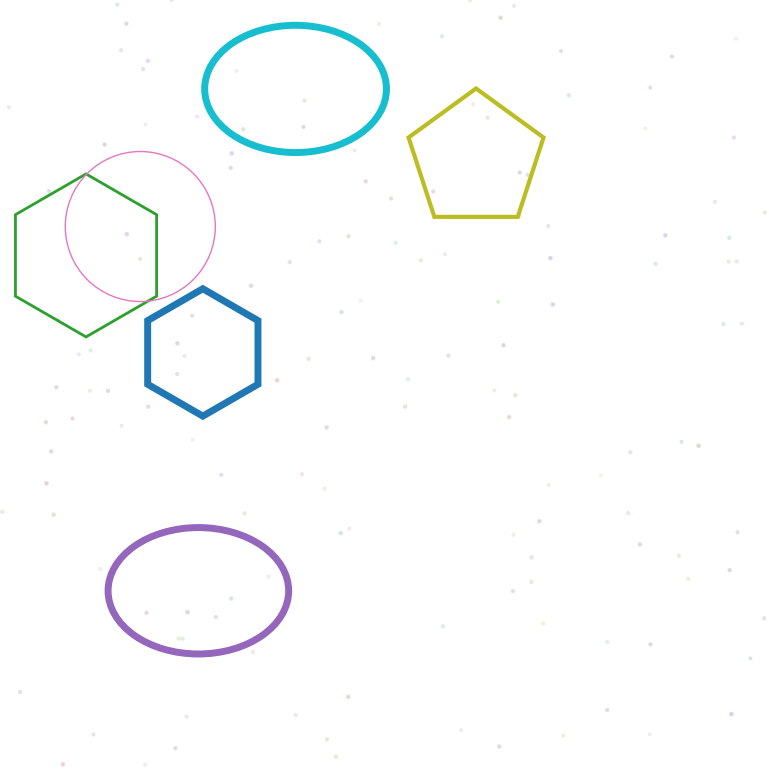[{"shape": "hexagon", "thickness": 2.5, "radius": 0.41, "center": [0.263, 0.542]}, {"shape": "hexagon", "thickness": 1, "radius": 0.53, "center": [0.112, 0.668]}, {"shape": "oval", "thickness": 2.5, "radius": 0.59, "center": [0.258, 0.233]}, {"shape": "circle", "thickness": 0.5, "radius": 0.49, "center": [0.182, 0.706]}, {"shape": "pentagon", "thickness": 1.5, "radius": 0.46, "center": [0.618, 0.793]}, {"shape": "oval", "thickness": 2.5, "radius": 0.59, "center": [0.384, 0.885]}]